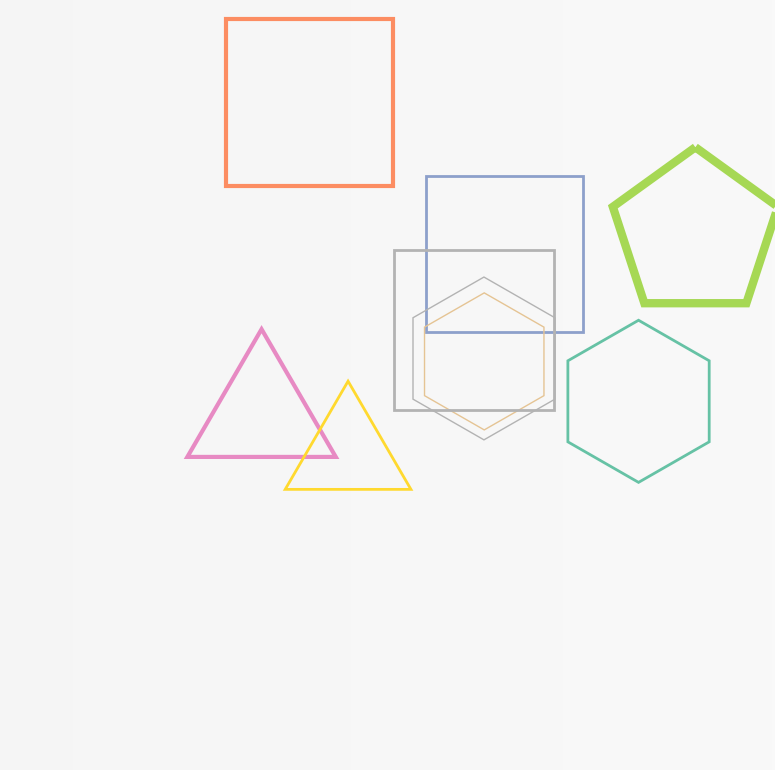[{"shape": "hexagon", "thickness": 1, "radius": 0.53, "center": [0.824, 0.479]}, {"shape": "square", "thickness": 1.5, "radius": 0.54, "center": [0.399, 0.867]}, {"shape": "square", "thickness": 1, "radius": 0.51, "center": [0.651, 0.67]}, {"shape": "triangle", "thickness": 1.5, "radius": 0.55, "center": [0.338, 0.462]}, {"shape": "pentagon", "thickness": 3, "radius": 0.56, "center": [0.897, 0.697]}, {"shape": "triangle", "thickness": 1, "radius": 0.47, "center": [0.449, 0.411]}, {"shape": "hexagon", "thickness": 0.5, "radius": 0.44, "center": [0.625, 0.531]}, {"shape": "square", "thickness": 1, "radius": 0.52, "center": [0.611, 0.572]}, {"shape": "hexagon", "thickness": 0.5, "radius": 0.53, "center": [0.624, 0.534]}]